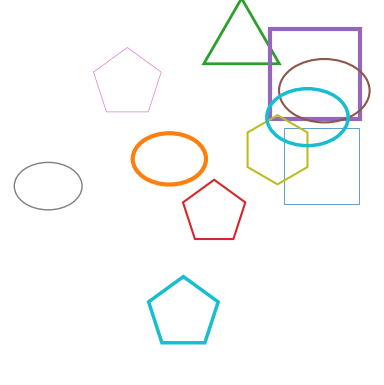[{"shape": "square", "thickness": 0.5, "radius": 0.49, "center": [0.835, 0.569]}, {"shape": "oval", "thickness": 3, "radius": 0.48, "center": [0.44, 0.587]}, {"shape": "triangle", "thickness": 2, "radius": 0.57, "center": [0.627, 0.891]}, {"shape": "pentagon", "thickness": 1.5, "radius": 0.43, "center": [0.556, 0.448]}, {"shape": "square", "thickness": 3, "radius": 0.59, "center": [0.819, 0.808]}, {"shape": "oval", "thickness": 1.5, "radius": 0.59, "center": [0.842, 0.764]}, {"shape": "pentagon", "thickness": 0.5, "radius": 0.46, "center": [0.331, 0.784]}, {"shape": "oval", "thickness": 1, "radius": 0.44, "center": [0.125, 0.517]}, {"shape": "hexagon", "thickness": 1.5, "radius": 0.45, "center": [0.721, 0.611]}, {"shape": "oval", "thickness": 2.5, "radius": 0.53, "center": [0.799, 0.696]}, {"shape": "pentagon", "thickness": 2.5, "radius": 0.47, "center": [0.476, 0.187]}]